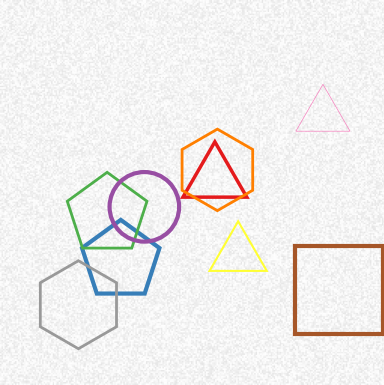[{"shape": "triangle", "thickness": 2.5, "radius": 0.48, "center": [0.558, 0.536]}, {"shape": "pentagon", "thickness": 3, "radius": 0.53, "center": [0.314, 0.323]}, {"shape": "pentagon", "thickness": 2, "radius": 0.54, "center": [0.278, 0.444]}, {"shape": "circle", "thickness": 3, "radius": 0.45, "center": [0.375, 0.463]}, {"shape": "hexagon", "thickness": 2, "radius": 0.53, "center": [0.565, 0.559]}, {"shape": "triangle", "thickness": 1.5, "radius": 0.43, "center": [0.619, 0.339]}, {"shape": "square", "thickness": 3, "radius": 0.57, "center": [0.88, 0.247]}, {"shape": "triangle", "thickness": 0.5, "radius": 0.41, "center": [0.839, 0.7]}, {"shape": "hexagon", "thickness": 2, "radius": 0.57, "center": [0.204, 0.208]}]